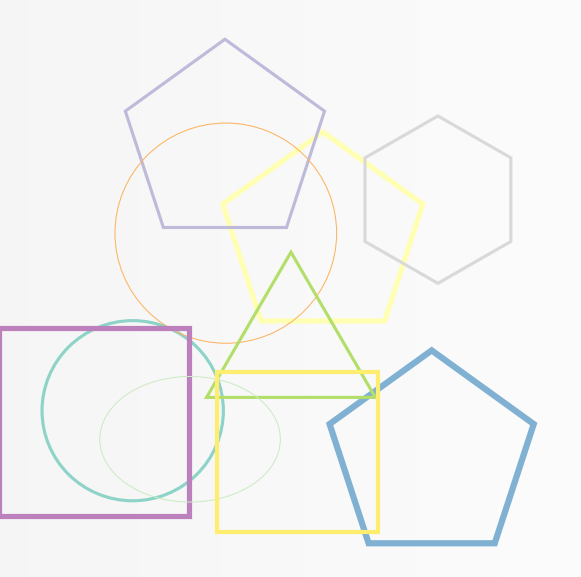[{"shape": "circle", "thickness": 1.5, "radius": 0.78, "center": [0.228, 0.288]}, {"shape": "pentagon", "thickness": 2.5, "radius": 0.9, "center": [0.555, 0.59]}, {"shape": "pentagon", "thickness": 1.5, "radius": 0.9, "center": [0.387, 0.751]}, {"shape": "pentagon", "thickness": 3, "radius": 0.92, "center": [0.743, 0.208]}, {"shape": "circle", "thickness": 0.5, "radius": 0.95, "center": [0.388, 0.595]}, {"shape": "triangle", "thickness": 1.5, "radius": 0.84, "center": [0.501, 0.395]}, {"shape": "hexagon", "thickness": 1.5, "radius": 0.72, "center": [0.753, 0.653]}, {"shape": "square", "thickness": 2.5, "radius": 0.82, "center": [0.162, 0.268]}, {"shape": "oval", "thickness": 0.5, "radius": 0.78, "center": [0.327, 0.239]}, {"shape": "square", "thickness": 2, "radius": 0.69, "center": [0.511, 0.216]}]